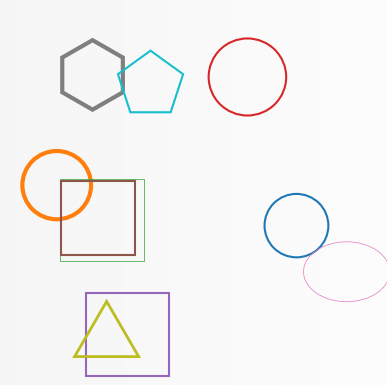[{"shape": "circle", "thickness": 1.5, "radius": 0.41, "center": [0.765, 0.414]}, {"shape": "circle", "thickness": 3, "radius": 0.44, "center": [0.146, 0.519]}, {"shape": "square", "thickness": 0.5, "radius": 0.54, "center": [0.263, 0.429]}, {"shape": "circle", "thickness": 1.5, "radius": 0.5, "center": [0.639, 0.8]}, {"shape": "square", "thickness": 1.5, "radius": 0.54, "center": [0.329, 0.132]}, {"shape": "square", "thickness": 1.5, "radius": 0.48, "center": [0.253, 0.434]}, {"shape": "oval", "thickness": 0.5, "radius": 0.56, "center": [0.894, 0.294]}, {"shape": "hexagon", "thickness": 3, "radius": 0.45, "center": [0.239, 0.805]}, {"shape": "triangle", "thickness": 2, "radius": 0.48, "center": [0.275, 0.122]}, {"shape": "pentagon", "thickness": 1.5, "radius": 0.44, "center": [0.388, 0.78]}]